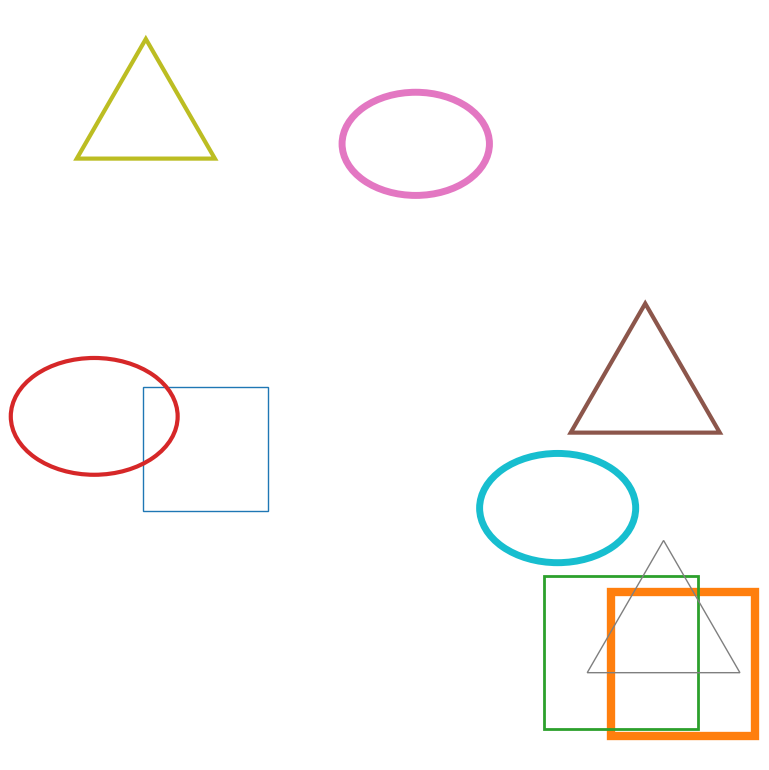[{"shape": "square", "thickness": 0.5, "radius": 0.4, "center": [0.267, 0.417]}, {"shape": "square", "thickness": 3, "radius": 0.47, "center": [0.887, 0.138]}, {"shape": "square", "thickness": 1, "radius": 0.5, "center": [0.806, 0.153]}, {"shape": "oval", "thickness": 1.5, "radius": 0.54, "center": [0.122, 0.459]}, {"shape": "triangle", "thickness": 1.5, "radius": 0.56, "center": [0.838, 0.494]}, {"shape": "oval", "thickness": 2.5, "radius": 0.48, "center": [0.54, 0.813]}, {"shape": "triangle", "thickness": 0.5, "radius": 0.57, "center": [0.862, 0.184]}, {"shape": "triangle", "thickness": 1.5, "radius": 0.52, "center": [0.189, 0.846]}, {"shape": "oval", "thickness": 2.5, "radius": 0.51, "center": [0.724, 0.34]}]